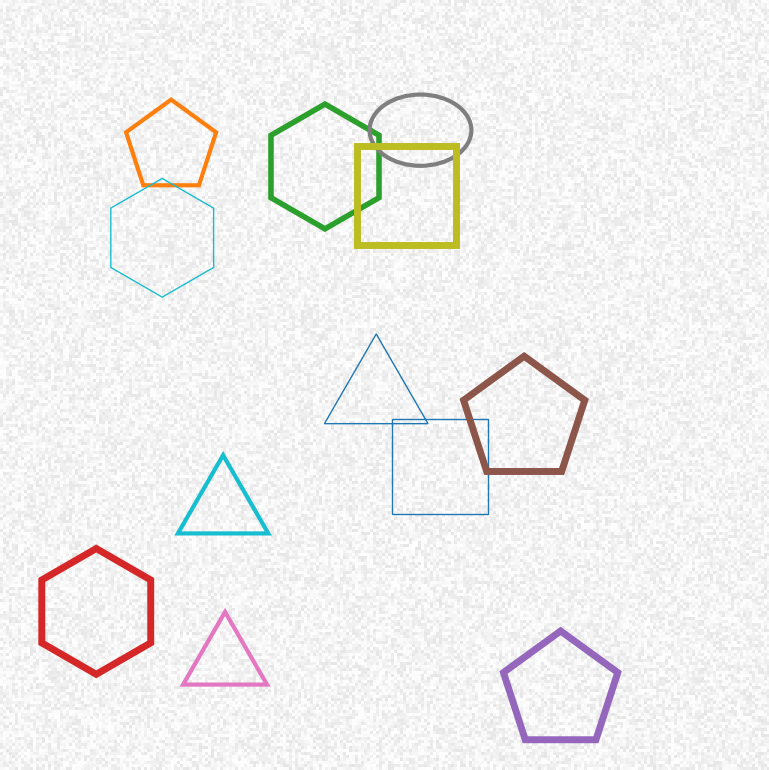[{"shape": "triangle", "thickness": 0.5, "radius": 0.39, "center": [0.489, 0.489]}, {"shape": "square", "thickness": 0.5, "radius": 0.31, "center": [0.571, 0.395]}, {"shape": "pentagon", "thickness": 1.5, "radius": 0.31, "center": [0.222, 0.809]}, {"shape": "hexagon", "thickness": 2, "radius": 0.41, "center": [0.422, 0.784]}, {"shape": "hexagon", "thickness": 2.5, "radius": 0.41, "center": [0.125, 0.206]}, {"shape": "pentagon", "thickness": 2.5, "radius": 0.39, "center": [0.728, 0.102]}, {"shape": "pentagon", "thickness": 2.5, "radius": 0.41, "center": [0.681, 0.455]}, {"shape": "triangle", "thickness": 1.5, "radius": 0.31, "center": [0.292, 0.142]}, {"shape": "oval", "thickness": 1.5, "radius": 0.33, "center": [0.546, 0.831]}, {"shape": "square", "thickness": 2.5, "radius": 0.32, "center": [0.528, 0.746]}, {"shape": "triangle", "thickness": 1.5, "radius": 0.34, "center": [0.29, 0.341]}, {"shape": "hexagon", "thickness": 0.5, "radius": 0.39, "center": [0.211, 0.691]}]